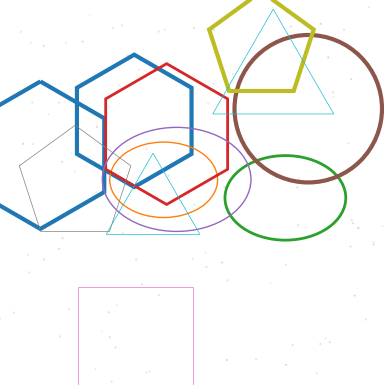[{"shape": "hexagon", "thickness": 3, "radius": 0.86, "center": [0.349, 0.686]}, {"shape": "hexagon", "thickness": 3, "radius": 0.96, "center": [0.105, 0.597]}, {"shape": "oval", "thickness": 1, "radius": 0.7, "center": [0.425, 0.533]}, {"shape": "oval", "thickness": 2, "radius": 0.78, "center": [0.741, 0.486]}, {"shape": "hexagon", "thickness": 2, "radius": 0.91, "center": [0.433, 0.652]}, {"shape": "oval", "thickness": 1, "radius": 0.97, "center": [0.459, 0.534]}, {"shape": "circle", "thickness": 3, "radius": 0.96, "center": [0.801, 0.718]}, {"shape": "square", "thickness": 0.5, "radius": 0.74, "center": [0.352, 0.105]}, {"shape": "pentagon", "thickness": 0.5, "radius": 0.76, "center": [0.195, 0.522]}, {"shape": "pentagon", "thickness": 3, "radius": 0.71, "center": [0.679, 0.879]}, {"shape": "triangle", "thickness": 0.5, "radius": 0.91, "center": [0.71, 0.795]}, {"shape": "triangle", "thickness": 0.5, "radius": 0.7, "center": [0.398, 0.462]}]